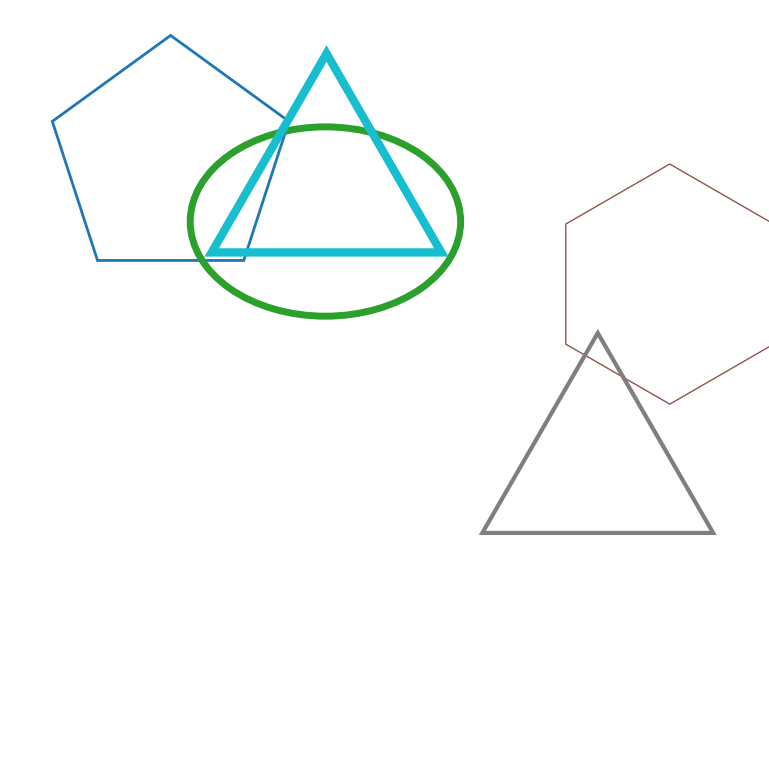[{"shape": "pentagon", "thickness": 1, "radius": 0.81, "center": [0.222, 0.792]}, {"shape": "oval", "thickness": 2.5, "radius": 0.88, "center": [0.423, 0.712]}, {"shape": "hexagon", "thickness": 0.5, "radius": 0.78, "center": [0.87, 0.631]}, {"shape": "triangle", "thickness": 1.5, "radius": 0.87, "center": [0.776, 0.394]}, {"shape": "triangle", "thickness": 3, "radius": 0.86, "center": [0.424, 0.758]}]